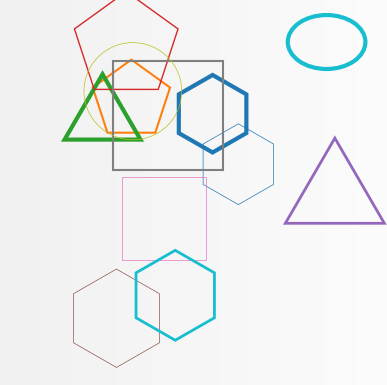[{"shape": "hexagon", "thickness": 3, "radius": 0.5, "center": [0.549, 0.705]}, {"shape": "hexagon", "thickness": 0.5, "radius": 0.52, "center": [0.615, 0.573]}, {"shape": "pentagon", "thickness": 1.5, "radius": 0.52, "center": [0.339, 0.74]}, {"shape": "triangle", "thickness": 3, "radius": 0.57, "center": [0.265, 0.694]}, {"shape": "pentagon", "thickness": 1, "radius": 0.7, "center": [0.326, 0.881]}, {"shape": "triangle", "thickness": 2, "radius": 0.74, "center": [0.864, 0.494]}, {"shape": "hexagon", "thickness": 0.5, "radius": 0.64, "center": [0.301, 0.173]}, {"shape": "square", "thickness": 0.5, "radius": 0.54, "center": [0.423, 0.432]}, {"shape": "square", "thickness": 1.5, "radius": 0.71, "center": [0.434, 0.7]}, {"shape": "circle", "thickness": 0.5, "radius": 0.63, "center": [0.343, 0.763]}, {"shape": "hexagon", "thickness": 2, "radius": 0.58, "center": [0.452, 0.233]}, {"shape": "oval", "thickness": 3, "radius": 0.5, "center": [0.843, 0.891]}]